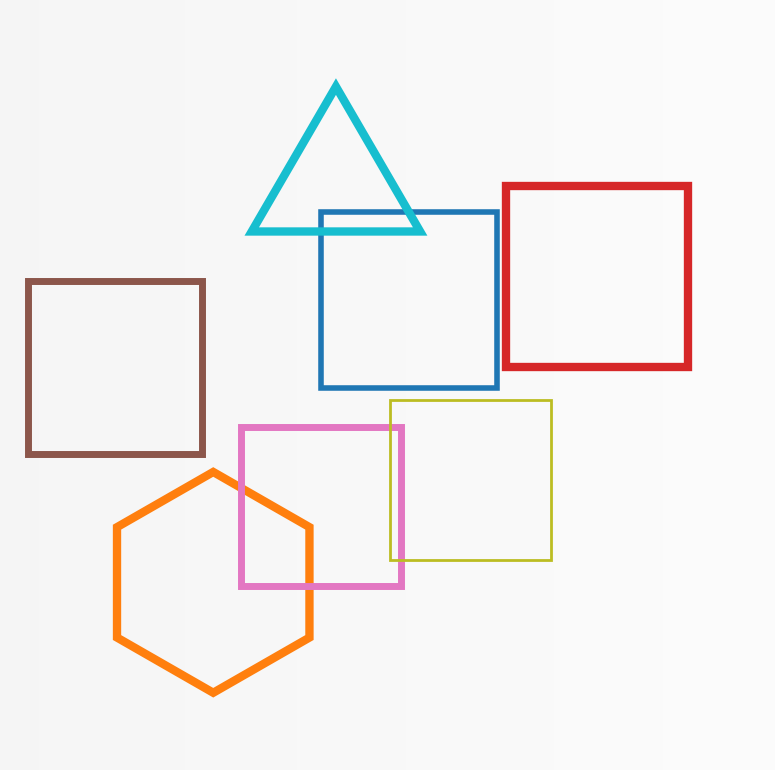[{"shape": "square", "thickness": 2, "radius": 0.57, "center": [0.528, 0.611]}, {"shape": "hexagon", "thickness": 3, "radius": 0.72, "center": [0.275, 0.244]}, {"shape": "square", "thickness": 3, "radius": 0.59, "center": [0.77, 0.641]}, {"shape": "square", "thickness": 2.5, "radius": 0.56, "center": [0.148, 0.522]}, {"shape": "square", "thickness": 2.5, "radius": 0.52, "center": [0.414, 0.342]}, {"shape": "square", "thickness": 1, "radius": 0.52, "center": [0.607, 0.377]}, {"shape": "triangle", "thickness": 3, "radius": 0.63, "center": [0.433, 0.762]}]